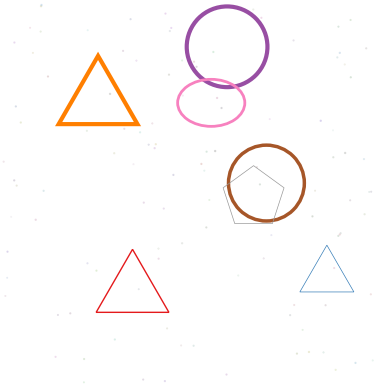[{"shape": "triangle", "thickness": 1, "radius": 0.55, "center": [0.344, 0.243]}, {"shape": "triangle", "thickness": 0.5, "radius": 0.41, "center": [0.849, 0.282]}, {"shape": "circle", "thickness": 3, "radius": 0.52, "center": [0.59, 0.878]}, {"shape": "triangle", "thickness": 3, "radius": 0.59, "center": [0.255, 0.737]}, {"shape": "circle", "thickness": 2.5, "radius": 0.49, "center": [0.692, 0.525]}, {"shape": "oval", "thickness": 2, "radius": 0.44, "center": [0.549, 0.733]}, {"shape": "pentagon", "thickness": 0.5, "radius": 0.42, "center": [0.659, 0.487]}]